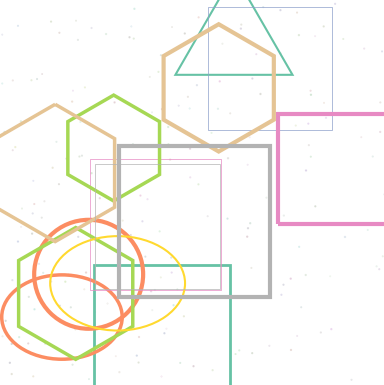[{"shape": "triangle", "thickness": 1.5, "radius": 0.88, "center": [0.608, 0.893]}, {"shape": "square", "thickness": 2, "radius": 0.89, "center": [0.42, 0.134]}, {"shape": "circle", "thickness": 3, "radius": 0.71, "center": [0.23, 0.288]}, {"shape": "oval", "thickness": 2.5, "radius": 0.78, "center": [0.161, 0.176]}, {"shape": "square", "thickness": 0.5, "radius": 0.8, "center": [0.701, 0.822]}, {"shape": "square", "thickness": 3, "radius": 0.72, "center": [0.864, 0.561]}, {"shape": "square", "thickness": 0.5, "radius": 0.85, "center": [0.404, 0.417]}, {"shape": "hexagon", "thickness": 2.5, "radius": 0.86, "center": [0.197, 0.238]}, {"shape": "hexagon", "thickness": 2.5, "radius": 0.69, "center": [0.295, 0.615]}, {"shape": "oval", "thickness": 1.5, "radius": 0.88, "center": [0.306, 0.264]}, {"shape": "hexagon", "thickness": 2.5, "radius": 0.89, "center": [0.143, 0.551]}, {"shape": "hexagon", "thickness": 3, "radius": 0.83, "center": [0.568, 0.772]}, {"shape": "square", "thickness": 3, "radius": 0.98, "center": [0.505, 0.424]}, {"shape": "square", "thickness": 0.5, "radius": 0.81, "center": [0.409, 0.411]}]